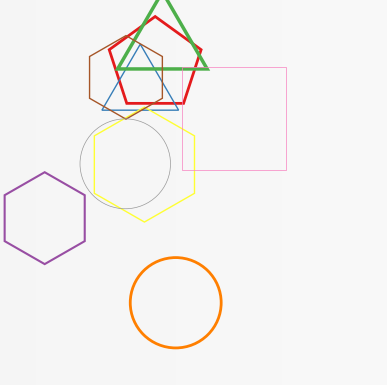[{"shape": "pentagon", "thickness": 2, "radius": 0.62, "center": [0.4, 0.832]}, {"shape": "triangle", "thickness": 1, "radius": 0.57, "center": [0.362, 0.771]}, {"shape": "triangle", "thickness": 2.5, "radius": 0.67, "center": [0.419, 0.888]}, {"shape": "hexagon", "thickness": 1.5, "radius": 0.6, "center": [0.115, 0.433]}, {"shape": "circle", "thickness": 2, "radius": 0.59, "center": [0.453, 0.214]}, {"shape": "hexagon", "thickness": 1, "radius": 0.75, "center": [0.373, 0.573]}, {"shape": "hexagon", "thickness": 1, "radius": 0.54, "center": [0.325, 0.799]}, {"shape": "square", "thickness": 0.5, "radius": 0.67, "center": [0.604, 0.693]}, {"shape": "circle", "thickness": 0.5, "radius": 0.58, "center": [0.323, 0.575]}]